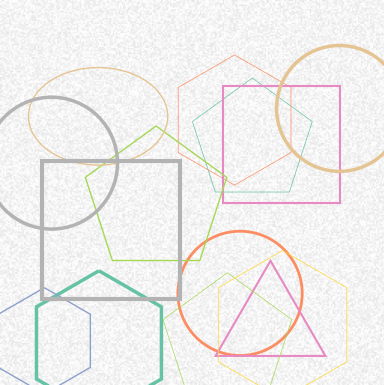[{"shape": "hexagon", "thickness": 2.5, "radius": 0.94, "center": [0.257, 0.109]}, {"shape": "pentagon", "thickness": 0.5, "radius": 0.82, "center": [0.655, 0.634]}, {"shape": "hexagon", "thickness": 0.5, "radius": 0.85, "center": [0.609, 0.688]}, {"shape": "circle", "thickness": 2, "radius": 0.81, "center": [0.624, 0.238]}, {"shape": "hexagon", "thickness": 1, "radius": 0.69, "center": [0.115, 0.115]}, {"shape": "triangle", "thickness": 1.5, "radius": 0.82, "center": [0.703, 0.158]}, {"shape": "square", "thickness": 1.5, "radius": 0.76, "center": [0.731, 0.625]}, {"shape": "pentagon", "thickness": 0.5, "radius": 0.88, "center": [0.591, 0.116]}, {"shape": "pentagon", "thickness": 1, "radius": 0.97, "center": [0.405, 0.48]}, {"shape": "hexagon", "thickness": 0.5, "radius": 0.96, "center": [0.734, 0.156]}, {"shape": "oval", "thickness": 1, "radius": 0.9, "center": [0.255, 0.698]}, {"shape": "circle", "thickness": 2.5, "radius": 0.82, "center": [0.882, 0.718]}, {"shape": "circle", "thickness": 2.5, "radius": 0.86, "center": [0.134, 0.576]}, {"shape": "square", "thickness": 3, "radius": 0.9, "center": [0.287, 0.402]}]